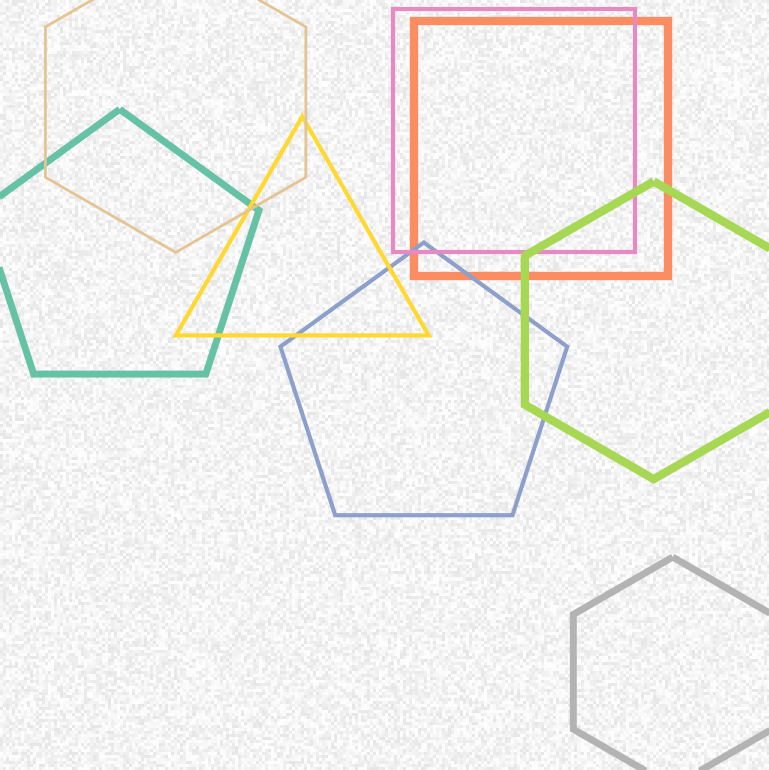[{"shape": "pentagon", "thickness": 2.5, "radius": 0.95, "center": [0.155, 0.668]}, {"shape": "square", "thickness": 3, "radius": 0.83, "center": [0.703, 0.807]}, {"shape": "pentagon", "thickness": 1.5, "radius": 0.98, "center": [0.55, 0.489]}, {"shape": "square", "thickness": 1.5, "radius": 0.79, "center": [0.668, 0.83]}, {"shape": "hexagon", "thickness": 3, "radius": 0.97, "center": [0.849, 0.571]}, {"shape": "triangle", "thickness": 1.5, "radius": 0.95, "center": [0.393, 0.659]}, {"shape": "hexagon", "thickness": 1, "radius": 0.98, "center": [0.228, 0.867]}, {"shape": "hexagon", "thickness": 2.5, "radius": 0.75, "center": [0.874, 0.127]}]